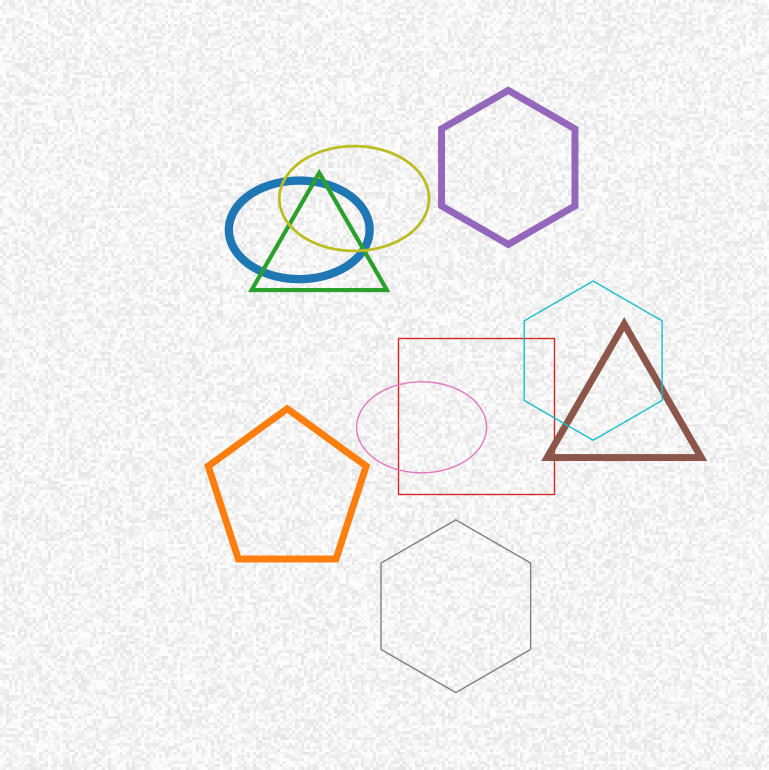[{"shape": "oval", "thickness": 3, "radius": 0.46, "center": [0.389, 0.701]}, {"shape": "pentagon", "thickness": 2.5, "radius": 0.54, "center": [0.373, 0.361]}, {"shape": "triangle", "thickness": 1.5, "radius": 0.51, "center": [0.415, 0.674]}, {"shape": "square", "thickness": 0.5, "radius": 0.51, "center": [0.619, 0.46]}, {"shape": "hexagon", "thickness": 2.5, "radius": 0.5, "center": [0.66, 0.783]}, {"shape": "triangle", "thickness": 2.5, "radius": 0.58, "center": [0.811, 0.464]}, {"shape": "oval", "thickness": 0.5, "radius": 0.42, "center": [0.548, 0.445]}, {"shape": "hexagon", "thickness": 0.5, "radius": 0.56, "center": [0.592, 0.213]}, {"shape": "oval", "thickness": 1, "radius": 0.49, "center": [0.46, 0.742]}, {"shape": "hexagon", "thickness": 0.5, "radius": 0.52, "center": [0.77, 0.532]}]